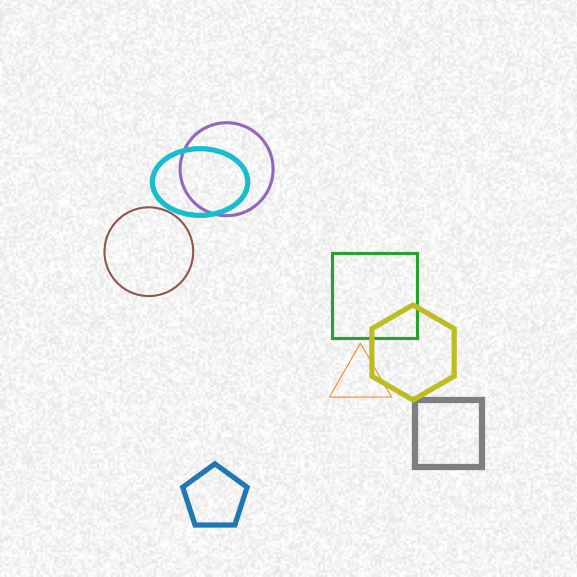[{"shape": "pentagon", "thickness": 2.5, "radius": 0.29, "center": [0.372, 0.137]}, {"shape": "triangle", "thickness": 0.5, "radius": 0.31, "center": [0.624, 0.343]}, {"shape": "square", "thickness": 1.5, "radius": 0.37, "center": [0.649, 0.487]}, {"shape": "circle", "thickness": 1.5, "radius": 0.4, "center": [0.392, 0.706]}, {"shape": "circle", "thickness": 1, "radius": 0.38, "center": [0.258, 0.563]}, {"shape": "square", "thickness": 3, "radius": 0.29, "center": [0.776, 0.249]}, {"shape": "hexagon", "thickness": 2.5, "radius": 0.41, "center": [0.715, 0.389]}, {"shape": "oval", "thickness": 2.5, "radius": 0.41, "center": [0.346, 0.684]}]